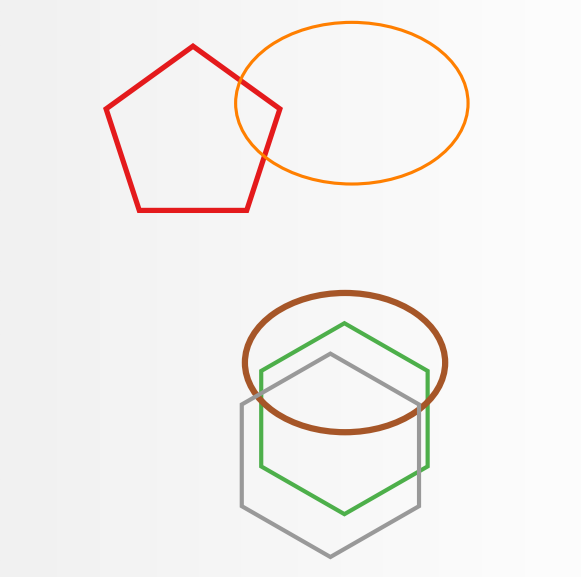[{"shape": "pentagon", "thickness": 2.5, "radius": 0.79, "center": [0.332, 0.762]}, {"shape": "hexagon", "thickness": 2, "radius": 0.83, "center": [0.593, 0.274]}, {"shape": "oval", "thickness": 1.5, "radius": 1.0, "center": [0.605, 0.82]}, {"shape": "oval", "thickness": 3, "radius": 0.86, "center": [0.594, 0.371]}, {"shape": "hexagon", "thickness": 2, "radius": 0.88, "center": [0.568, 0.211]}]